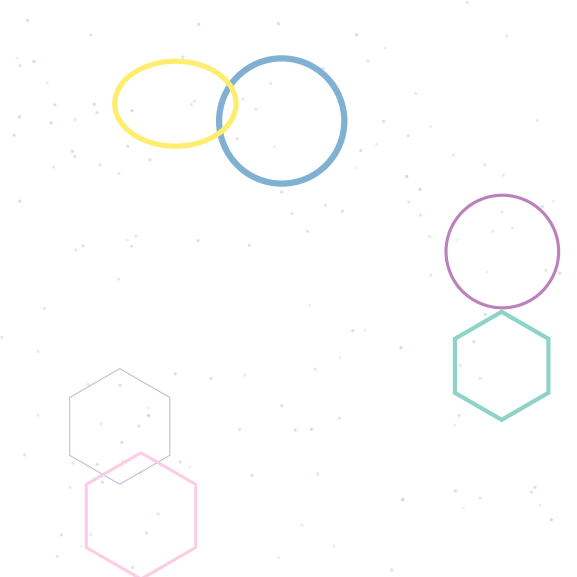[{"shape": "hexagon", "thickness": 2, "radius": 0.47, "center": [0.869, 0.366]}, {"shape": "hexagon", "thickness": 0.5, "radius": 0.5, "center": [0.207, 0.261]}, {"shape": "circle", "thickness": 3, "radius": 0.54, "center": [0.488, 0.79]}, {"shape": "hexagon", "thickness": 1.5, "radius": 0.55, "center": [0.244, 0.106]}, {"shape": "circle", "thickness": 1.5, "radius": 0.49, "center": [0.87, 0.564]}, {"shape": "oval", "thickness": 2.5, "radius": 0.53, "center": [0.304, 0.82]}]